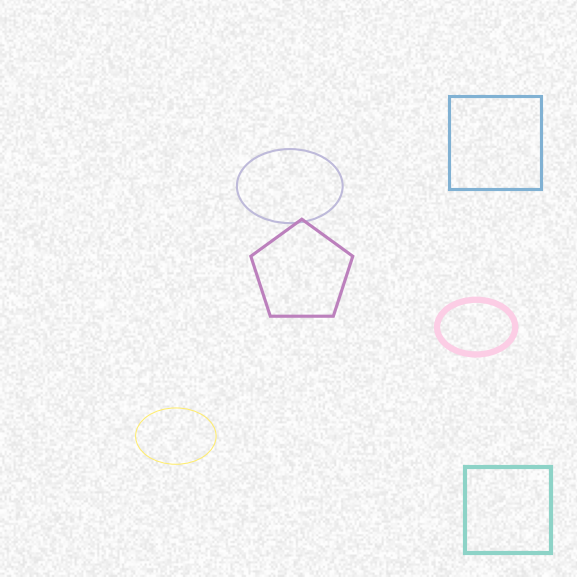[{"shape": "square", "thickness": 2, "radius": 0.37, "center": [0.879, 0.116]}, {"shape": "oval", "thickness": 1, "radius": 0.46, "center": [0.502, 0.677]}, {"shape": "square", "thickness": 1.5, "radius": 0.4, "center": [0.857, 0.752]}, {"shape": "oval", "thickness": 3, "radius": 0.34, "center": [0.825, 0.433]}, {"shape": "pentagon", "thickness": 1.5, "radius": 0.46, "center": [0.523, 0.527]}, {"shape": "oval", "thickness": 0.5, "radius": 0.35, "center": [0.305, 0.244]}]